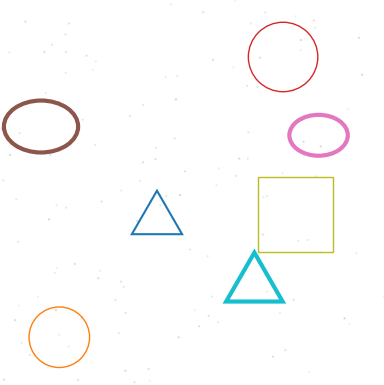[{"shape": "triangle", "thickness": 1.5, "radius": 0.38, "center": [0.408, 0.429]}, {"shape": "circle", "thickness": 1, "radius": 0.39, "center": [0.154, 0.124]}, {"shape": "circle", "thickness": 1, "radius": 0.45, "center": [0.735, 0.852]}, {"shape": "oval", "thickness": 3, "radius": 0.48, "center": [0.107, 0.671]}, {"shape": "oval", "thickness": 3, "radius": 0.38, "center": [0.827, 0.649]}, {"shape": "square", "thickness": 1, "radius": 0.49, "center": [0.767, 0.442]}, {"shape": "triangle", "thickness": 3, "radius": 0.42, "center": [0.661, 0.259]}]